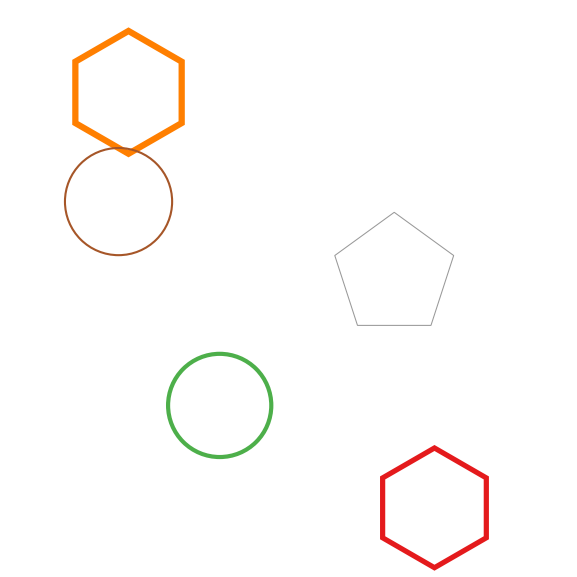[{"shape": "hexagon", "thickness": 2.5, "radius": 0.52, "center": [0.752, 0.12]}, {"shape": "circle", "thickness": 2, "radius": 0.45, "center": [0.38, 0.297]}, {"shape": "hexagon", "thickness": 3, "radius": 0.53, "center": [0.223, 0.839]}, {"shape": "circle", "thickness": 1, "radius": 0.46, "center": [0.205, 0.65]}, {"shape": "pentagon", "thickness": 0.5, "radius": 0.54, "center": [0.683, 0.523]}]